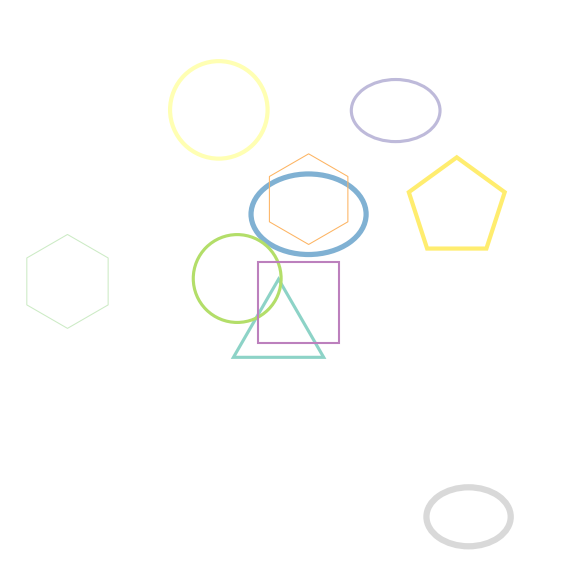[{"shape": "triangle", "thickness": 1.5, "radius": 0.45, "center": [0.482, 0.426]}, {"shape": "circle", "thickness": 2, "radius": 0.42, "center": [0.379, 0.809]}, {"shape": "oval", "thickness": 1.5, "radius": 0.38, "center": [0.685, 0.808]}, {"shape": "oval", "thickness": 2.5, "radius": 0.5, "center": [0.534, 0.628]}, {"shape": "hexagon", "thickness": 0.5, "radius": 0.39, "center": [0.534, 0.654]}, {"shape": "circle", "thickness": 1.5, "radius": 0.38, "center": [0.411, 0.517]}, {"shape": "oval", "thickness": 3, "radius": 0.36, "center": [0.811, 0.104]}, {"shape": "square", "thickness": 1, "radius": 0.35, "center": [0.517, 0.476]}, {"shape": "hexagon", "thickness": 0.5, "radius": 0.41, "center": [0.117, 0.512]}, {"shape": "pentagon", "thickness": 2, "radius": 0.44, "center": [0.791, 0.639]}]